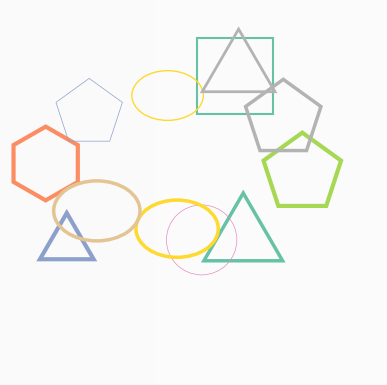[{"shape": "square", "thickness": 1.5, "radius": 0.49, "center": [0.607, 0.803]}, {"shape": "triangle", "thickness": 2.5, "radius": 0.59, "center": [0.628, 0.381]}, {"shape": "hexagon", "thickness": 3, "radius": 0.48, "center": [0.118, 0.575]}, {"shape": "triangle", "thickness": 3, "radius": 0.4, "center": [0.172, 0.367]}, {"shape": "pentagon", "thickness": 0.5, "radius": 0.45, "center": [0.23, 0.706]}, {"shape": "circle", "thickness": 0.5, "radius": 0.45, "center": [0.52, 0.377]}, {"shape": "pentagon", "thickness": 3, "radius": 0.53, "center": [0.78, 0.55]}, {"shape": "oval", "thickness": 2.5, "radius": 0.53, "center": [0.457, 0.406]}, {"shape": "oval", "thickness": 1, "radius": 0.46, "center": [0.432, 0.752]}, {"shape": "oval", "thickness": 2.5, "radius": 0.56, "center": [0.25, 0.452]}, {"shape": "pentagon", "thickness": 2.5, "radius": 0.51, "center": [0.731, 0.692]}, {"shape": "triangle", "thickness": 2, "radius": 0.54, "center": [0.616, 0.816]}]